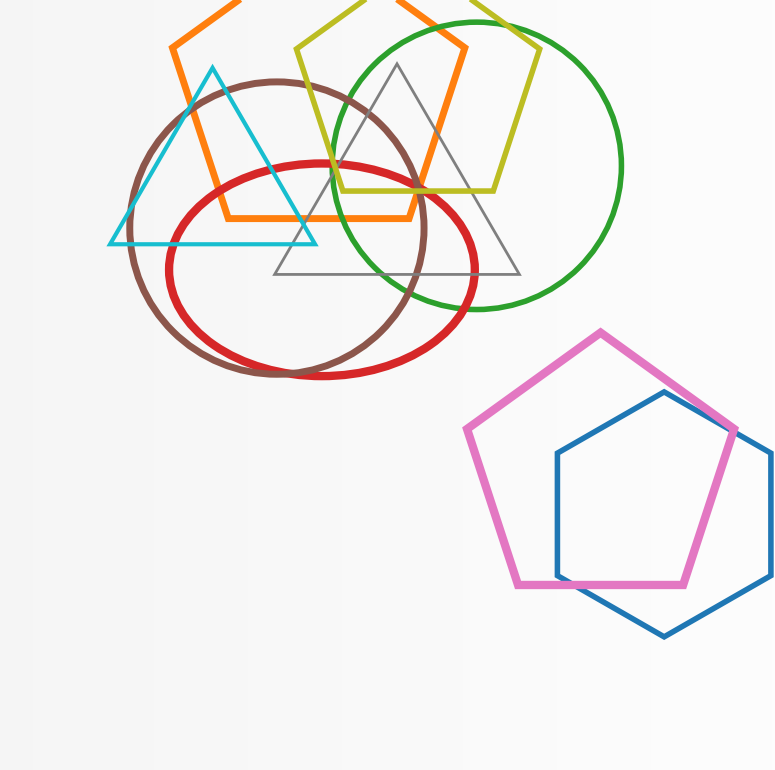[{"shape": "hexagon", "thickness": 2, "radius": 0.8, "center": [0.857, 0.332]}, {"shape": "pentagon", "thickness": 2.5, "radius": 0.99, "center": [0.411, 0.877]}, {"shape": "circle", "thickness": 2, "radius": 0.93, "center": [0.615, 0.785]}, {"shape": "oval", "thickness": 3, "radius": 0.99, "center": [0.415, 0.65]}, {"shape": "circle", "thickness": 2.5, "radius": 0.95, "center": [0.357, 0.704]}, {"shape": "pentagon", "thickness": 3, "radius": 0.91, "center": [0.775, 0.387]}, {"shape": "triangle", "thickness": 1, "radius": 0.91, "center": [0.512, 0.735]}, {"shape": "pentagon", "thickness": 2, "radius": 0.83, "center": [0.539, 0.885]}, {"shape": "triangle", "thickness": 1.5, "radius": 0.76, "center": [0.274, 0.759]}]